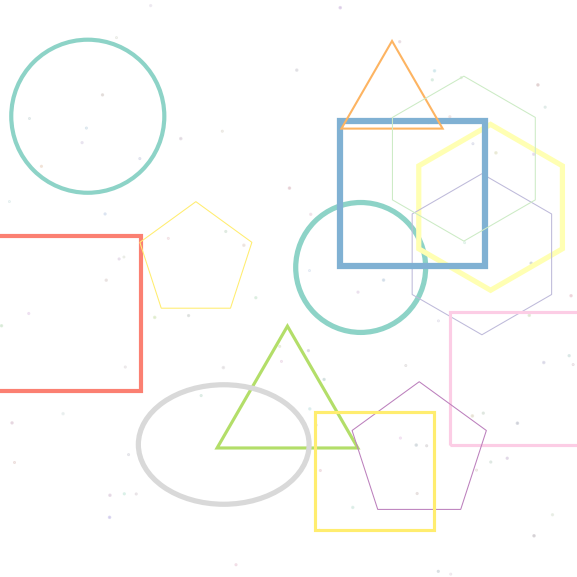[{"shape": "circle", "thickness": 2.5, "radius": 0.56, "center": [0.625, 0.536]}, {"shape": "circle", "thickness": 2, "radius": 0.66, "center": [0.152, 0.798]}, {"shape": "hexagon", "thickness": 2.5, "radius": 0.72, "center": [0.85, 0.64]}, {"shape": "hexagon", "thickness": 0.5, "radius": 0.7, "center": [0.834, 0.559]}, {"shape": "square", "thickness": 2, "radius": 0.67, "center": [0.11, 0.456]}, {"shape": "square", "thickness": 3, "radius": 0.63, "center": [0.714, 0.664]}, {"shape": "triangle", "thickness": 1, "radius": 0.51, "center": [0.679, 0.827]}, {"shape": "triangle", "thickness": 1.5, "radius": 0.7, "center": [0.498, 0.294]}, {"shape": "square", "thickness": 1.5, "radius": 0.58, "center": [0.894, 0.343]}, {"shape": "oval", "thickness": 2.5, "radius": 0.74, "center": [0.387, 0.229]}, {"shape": "pentagon", "thickness": 0.5, "radius": 0.61, "center": [0.726, 0.216]}, {"shape": "hexagon", "thickness": 0.5, "radius": 0.71, "center": [0.803, 0.724]}, {"shape": "square", "thickness": 1.5, "radius": 0.51, "center": [0.649, 0.183]}, {"shape": "pentagon", "thickness": 0.5, "radius": 0.51, "center": [0.339, 0.548]}]